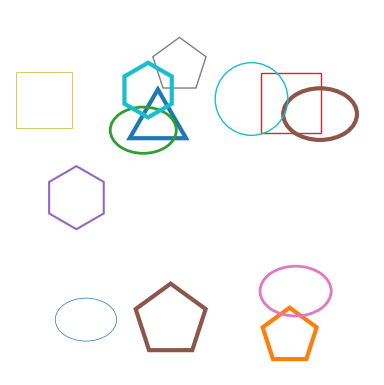[{"shape": "oval", "thickness": 0.5, "radius": 0.4, "center": [0.223, 0.17]}, {"shape": "triangle", "thickness": 3, "radius": 0.42, "center": [0.41, 0.683]}, {"shape": "pentagon", "thickness": 3, "radius": 0.37, "center": [0.752, 0.127]}, {"shape": "oval", "thickness": 2, "radius": 0.43, "center": [0.372, 0.662]}, {"shape": "square", "thickness": 1, "radius": 0.39, "center": [0.757, 0.732]}, {"shape": "hexagon", "thickness": 1.5, "radius": 0.41, "center": [0.199, 0.487]}, {"shape": "oval", "thickness": 3, "radius": 0.48, "center": [0.831, 0.704]}, {"shape": "pentagon", "thickness": 3, "radius": 0.48, "center": [0.443, 0.168]}, {"shape": "oval", "thickness": 2, "radius": 0.46, "center": [0.768, 0.244]}, {"shape": "pentagon", "thickness": 1, "radius": 0.36, "center": [0.466, 0.83]}, {"shape": "square", "thickness": 0.5, "radius": 0.37, "center": [0.115, 0.74]}, {"shape": "circle", "thickness": 1, "radius": 0.47, "center": [0.653, 0.743]}, {"shape": "hexagon", "thickness": 3, "radius": 0.35, "center": [0.385, 0.766]}]